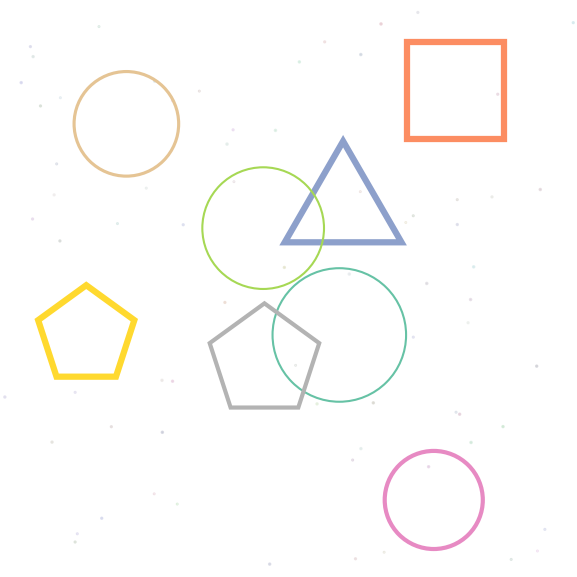[{"shape": "circle", "thickness": 1, "radius": 0.58, "center": [0.588, 0.419]}, {"shape": "square", "thickness": 3, "radius": 0.42, "center": [0.788, 0.843]}, {"shape": "triangle", "thickness": 3, "radius": 0.58, "center": [0.594, 0.638]}, {"shape": "circle", "thickness": 2, "radius": 0.42, "center": [0.751, 0.133]}, {"shape": "circle", "thickness": 1, "radius": 0.53, "center": [0.456, 0.604]}, {"shape": "pentagon", "thickness": 3, "radius": 0.44, "center": [0.149, 0.418]}, {"shape": "circle", "thickness": 1.5, "radius": 0.45, "center": [0.219, 0.785]}, {"shape": "pentagon", "thickness": 2, "radius": 0.5, "center": [0.458, 0.374]}]